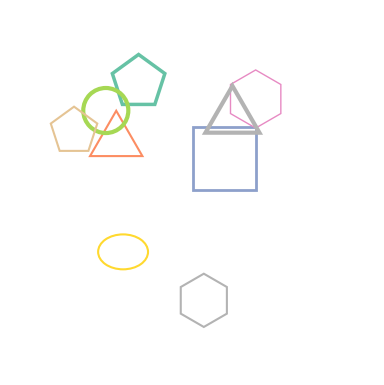[{"shape": "pentagon", "thickness": 2.5, "radius": 0.36, "center": [0.36, 0.787]}, {"shape": "triangle", "thickness": 1.5, "radius": 0.39, "center": [0.302, 0.634]}, {"shape": "square", "thickness": 2, "radius": 0.41, "center": [0.582, 0.588]}, {"shape": "hexagon", "thickness": 1, "radius": 0.38, "center": [0.664, 0.743]}, {"shape": "circle", "thickness": 3, "radius": 0.29, "center": [0.275, 0.713]}, {"shape": "oval", "thickness": 1.5, "radius": 0.32, "center": [0.32, 0.346]}, {"shape": "pentagon", "thickness": 1.5, "radius": 0.32, "center": [0.192, 0.659]}, {"shape": "hexagon", "thickness": 1.5, "radius": 0.35, "center": [0.529, 0.22]}, {"shape": "triangle", "thickness": 3, "radius": 0.4, "center": [0.604, 0.696]}]